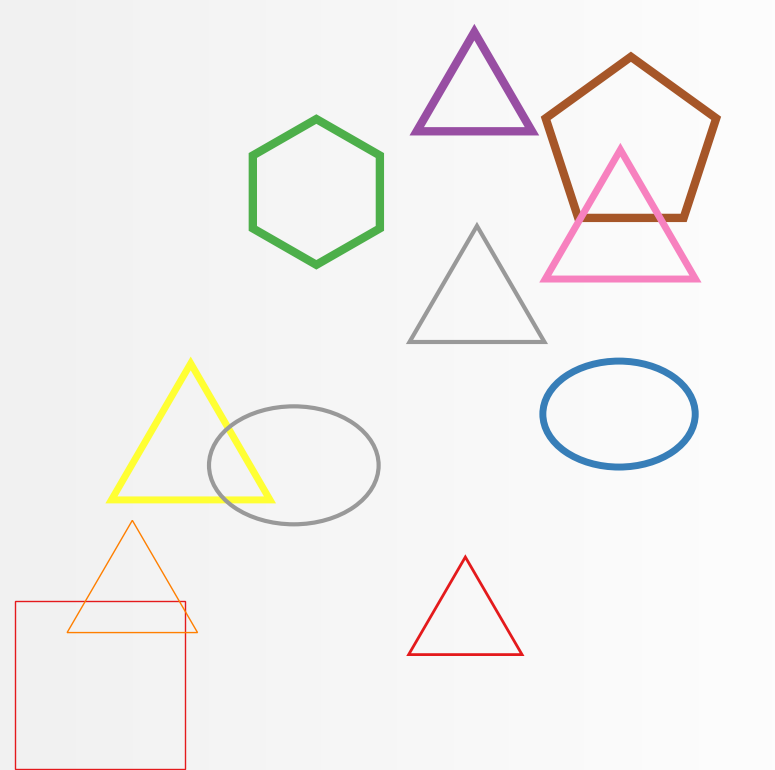[{"shape": "square", "thickness": 0.5, "radius": 0.55, "center": [0.129, 0.111]}, {"shape": "triangle", "thickness": 1, "radius": 0.42, "center": [0.6, 0.192]}, {"shape": "oval", "thickness": 2.5, "radius": 0.49, "center": [0.799, 0.462]}, {"shape": "hexagon", "thickness": 3, "radius": 0.47, "center": [0.408, 0.751]}, {"shape": "triangle", "thickness": 3, "radius": 0.43, "center": [0.612, 0.872]}, {"shape": "triangle", "thickness": 0.5, "radius": 0.49, "center": [0.171, 0.227]}, {"shape": "triangle", "thickness": 2.5, "radius": 0.59, "center": [0.246, 0.41]}, {"shape": "pentagon", "thickness": 3, "radius": 0.58, "center": [0.814, 0.811]}, {"shape": "triangle", "thickness": 2.5, "radius": 0.56, "center": [0.8, 0.694]}, {"shape": "oval", "thickness": 1.5, "radius": 0.55, "center": [0.379, 0.396]}, {"shape": "triangle", "thickness": 1.5, "radius": 0.5, "center": [0.615, 0.606]}]